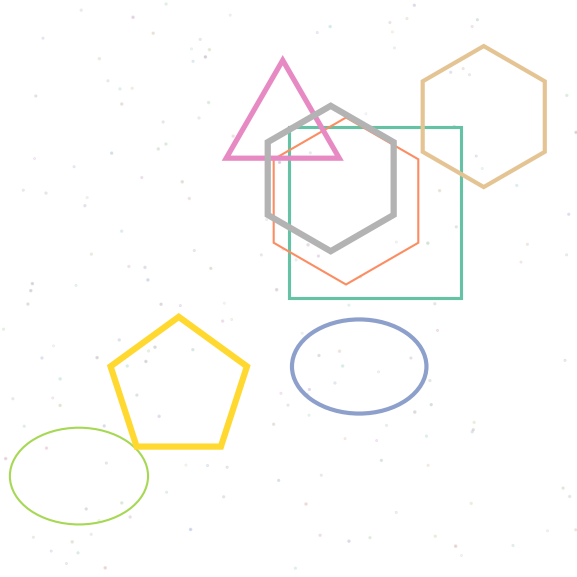[{"shape": "square", "thickness": 1.5, "radius": 0.74, "center": [0.649, 0.631]}, {"shape": "hexagon", "thickness": 1, "radius": 0.72, "center": [0.599, 0.651]}, {"shape": "oval", "thickness": 2, "radius": 0.58, "center": [0.622, 0.364]}, {"shape": "triangle", "thickness": 2.5, "radius": 0.57, "center": [0.49, 0.782]}, {"shape": "oval", "thickness": 1, "radius": 0.6, "center": [0.137, 0.175]}, {"shape": "pentagon", "thickness": 3, "radius": 0.62, "center": [0.31, 0.326]}, {"shape": "hexagon", "thickness": 2, "radius": 0.61, "center": [0.838, 0.797]}, {"shape": "hexagon", "thickness": 3, "radius": 0.63, "center": [0.573, 0.69]}]